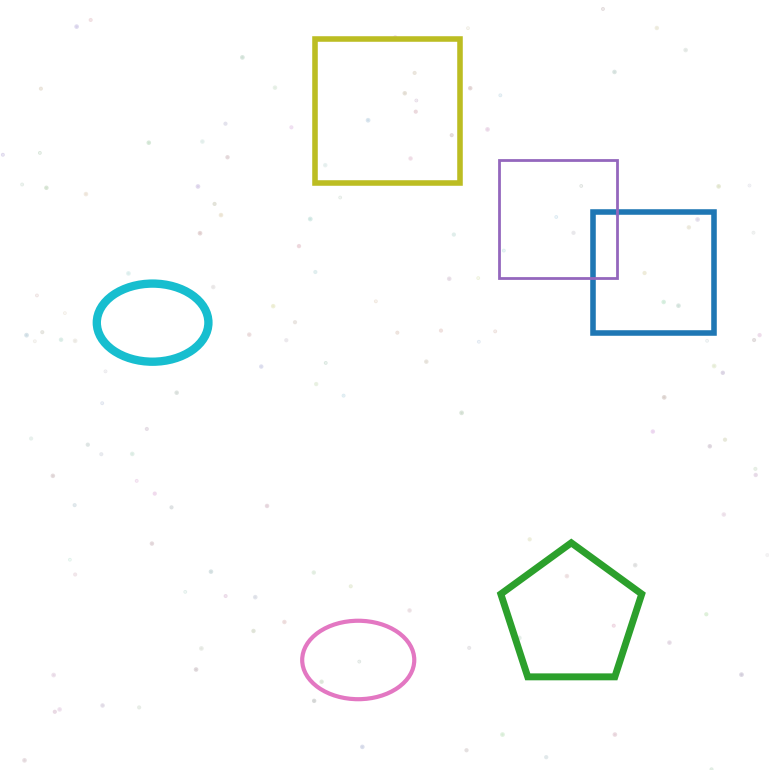[{"shape": "square", "thickness": 2, "radius": 0.39, "center": [0.848, 0.646]}, {"shape": "pentagon", "thickness": 2.5, "radius": 0.48, "center": [0.742, 0.199]}, {"shape": "square", "thickness": 1, "radius": 0.38, "center": [0.725, 0.716]}, {"shape": "oval", "thickness": 1.5, "radius": 0.36, "center": [0.465, 0.143]}, {"shape": "square", "thickness": 2, "radius": 0.47, "center": [0.503, 0.856]}, {"shape": "oval", "thickness": 3, "radius": 0.36, "center": [0.198, 0.581]}]